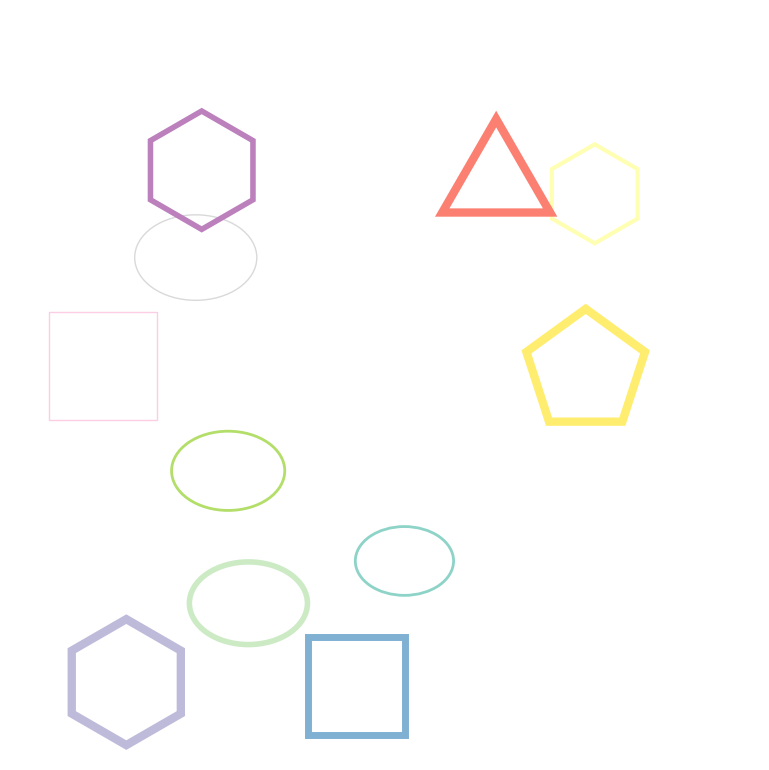[{"shape": "oval", "thickness": 1, "radius": 0.32, "center": [0.525, 0.271]}, {"shape": "hexagon", "thickness": 1.5, "radius": 0.32, "center": [0.772, 0.748]}, {"shape": "hexagon", "thickness": 3, "radius": 0.41, "center": [0.164, 0.114]}, {"shape": "triangle", "thickness": 3, "radius": 0.4, "center": [0.644, 0.764]}, {"shape": "square", "thickness": 2.5, "radius": 0.32, "center": [0.463, 0.109]}, {"shape": "oval", "thickness": 1, "radius": 0.37, "center": [0.296, 0.389]}, {"shape": "square", "thickness": 0.5, "radius": 0.35, "center": [0.134, 0.525]}, {"shape": "oval", "thickness": 0.5, "radius": 0.4, "center": [0.254, 0.665]}, {"shape": "hexagon", "thickness": 2, "radius": 0.38, "center": [0.262, 0.779]}, {"shape": "oval", "thickness": 2, "radius": 0.38, "center": [0.323, 0.217]}, {"shape": "pentagon", "thickness": 3, "radius": 0.4, "center": [0.761, 0.518]}]